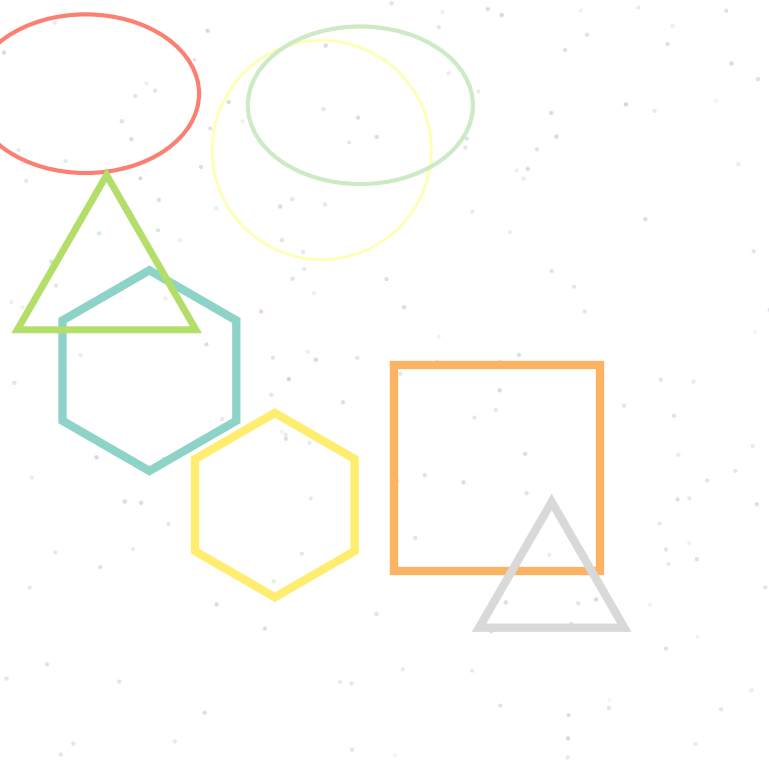[{"shape": "hexagon", "thickness": 3, "radius": 0.65, "center": [0.194, 0.519]}, {"shape": "circle", "thickness": 1, "radius": 0.71, "center": [0.418, 0.805]}, {"shape": "oval", "thickness": 1.5, "radius": 0.74, "center": [0.111, 0.878]}, {"shape": "square", "thickness": 3, "radius": 0.67, "center": [0.646, 0.393]}, {"shape": "triangle", "thickness": 2.5, "radius": 0.67, "center": [0.138, 0.639]}, {"shape": "triangle", "thickness": 3, "radius": 0.54, "center": [0.716, 0.239]}, {"shape": "oval", "thickness": 1.5, "radius": 0.73, "center": [0.468, 0.863]}, {"shape": "hexagon", "thickness": 3, "radius": 0.6, "center": [0.357, 0.344]}]